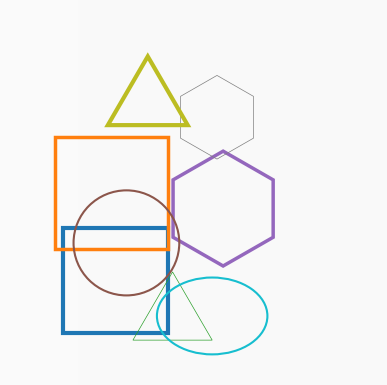[{"shape": "square", "thickness": 3, "radius": 0.68, "center": [0.298, 0.271]}, {"shape": "square", "thickness": 2.5, "radius": 0.73, "center": [0.287, 0.498]}, {"shape": "triangle", "thickness": 0.5, "radius": 0.59, "center": [0.445, 0.176]}, {"shape": "hexagon", "thickness": 2.5, "radius": 0.75, "center": [0.576, 0.458]}, {"shape": "circle", "thickness": 1.5, "radius": 0.68, "center": [0.326, 0.369]}, {"shape": "hexagon", "thickness": 0.5, "radius": 0.54, "center": [0.56, 0.695]}, {"shape": "triangle", "thickness": 3, "radius": 0.59, "center": [0.381, 0.734]}, {"shape": "oval", "thickness": 1.5, "radius": 0.71, "center": [0.548, 0.179]}]